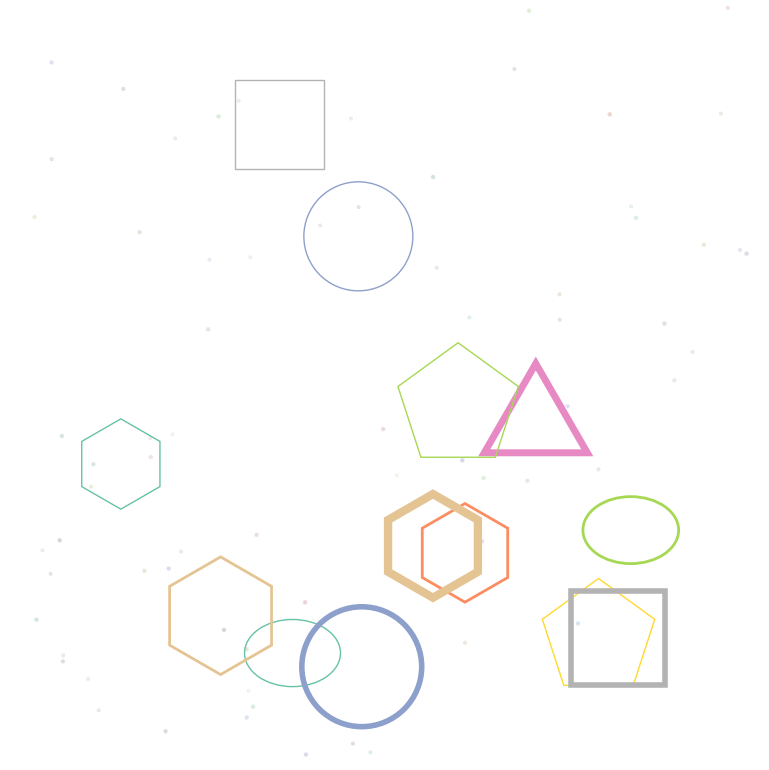[{"shape": "hexagon", "thickness": 0.5, "radius": 0.29, "center": [0.157, 0.397]}, {"shape": "oval", "thickness": 0.5, "radius": 0.31, "center": [0.38, 0.152]}, {"shape": "hexagon", "thickness": 1, "radius": 0.32, "center": [0.604, 0.282]}, {"shape": "circle", "thickness": 0.5, "radius": 0.35, "center": [0.465, 0.693]}, {"shape": "circle", "thickness": 2, "radius": 0.39, "center": [0.47, 0.134]}, {"shape": "triangle", "thickness": 2.5, "radius": 0.39, "center": [0.696, 0.451]}, {"shape": "oval", "thickness": 1, "radius": 0.31, "center": [0.819, 0.312]}, {"shape": "pentagon", "thickness": 0.5, "radius": 0.41, "center": [0.595, 0.473]}, {"shape": "pentagon", "thickness": 0.5, "radius": 0.38, "center": [0.777, 0.172]}, {"shape": "hexagon", "thickness": 1, "radius": 0.38, "center": [0.286, 0.2]}, {"shape": "hexagon", "thickness": 3, "radius": 0.34, "center": [0.562, 0.291]}, {"shape": "square", "thickness": 2, "radius": 0.3, "center": [0.802, 0.171]}, {"shape": "square", "thickness": 0.5, "radius": 0.29, "center": [0.363, 0.838]}]